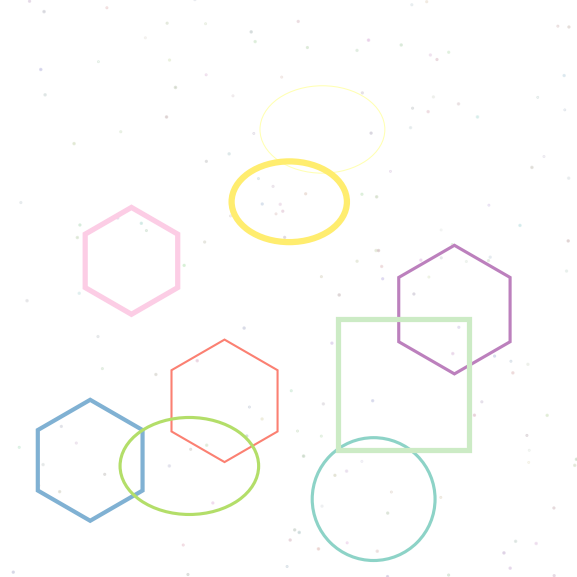[{"shape": "circle", "thickness": 1.5, "radius": 0.53, "center": [0.647, 0.135]}, {"shape": "oval", "thickness": 0.5, "radius": 0.54, "center": [0.558, 0.775]}, {"shape": "hexagon", "thickness": 1, "radius": 0.53, "center": [0.389, 0.305]}, {"shape": "hexagon", "thickness": 2, "radius": 0.52, "center": [0.156, 0.202]}, {"shape": "oval", "thickness": 1.5, "radius": 0.6, "center": [0.328, 0.192]}, {"shape": "hexagon", "thickness": 2.5, "radius": 0.46, "center": [0.228, 0.547]}, {"shape": "hexagon", "thickness": 1.5, "radius": 0.56, "center": [0.787, 0.463]}, {"shape": "square", "thickness": 2.5, "radius": 0.57, "center": [0.7, 0.333]}, {"shape": "oval", "thickness": 3, "radius": 0.5, "center": [0.501, 0.65]}]